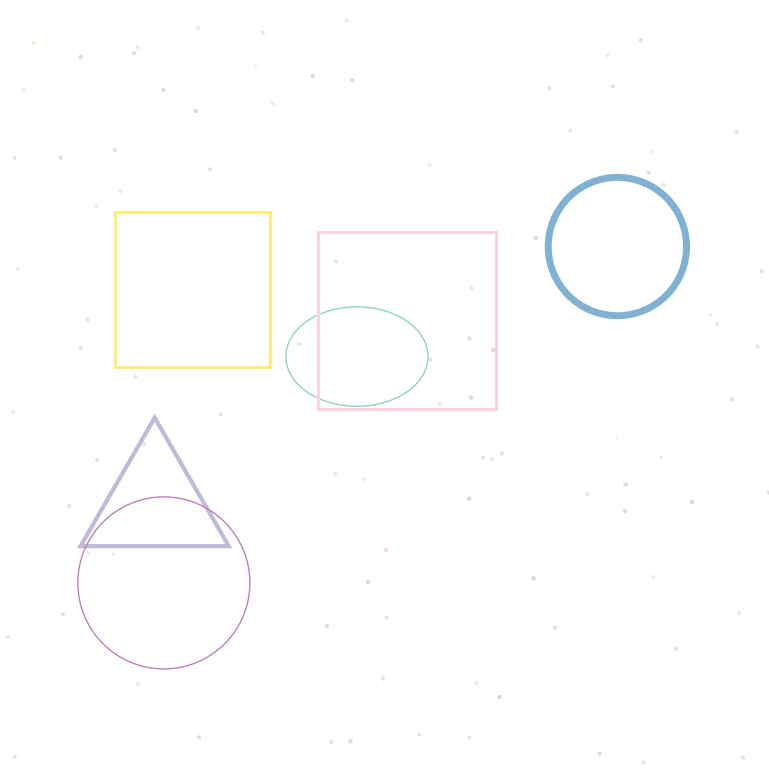[{"shape": "oval", "thickness": 0.5, "radius": 0.46, "center": [0.464, 0.537]}, {"shape": "triangle", "thickness": 1.5, "radius": 0.56, "center": [0.201, 0.346]}, {"shape": "circle", "thickness": 2.5, "radius": 0.45, "center": [0.802, 0.68]}, {"shape": "square", "thickness": 1, "radius": 0.58, "center": [0.528, 0.584]}, {"shape": "circle", "thickness": 0.5, "radius": 0.56, "center": [0.213, 0.243]}, {"shape": "square", "thickness": 1, "radius": 0.5, "center": [0.25, 0.624]}]